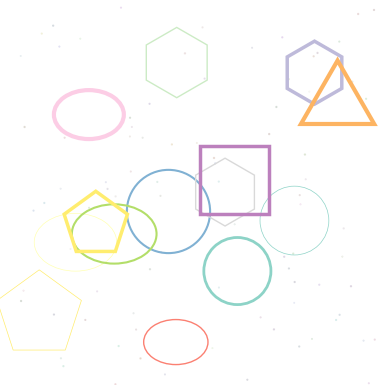[{"shape": "circle", "thickness": 2, "radius": 0.44, "center": [0.617, 0.296]}, {"shape": "circle", "thickness": 0.5, "radius": 0.45, "center": [0.765, 0.427]}, {"shape": "oval", "thickness": 0.5, "radius": 0.54, "center": [0.196, 0.371]}, {"shape": "hexagon", "thickness": 2.5, "radius": 0.41, "center": [0.817, 0.811]}, {"shape": "oval", "thickness": 1, "radius": 0.42, "center": [0.457, 0.112]}, {"shape": "circle", "thickness": 1.5, "radius": 0.54, "center": [0.438, 0.451]}, {"shape": "triangle", "thickness": 3, "radius": 0.55, "center": [0.877, 0.733]}, {"shape": "oval", "thickness": 1.5, "radius": 0.55, "center": [0.297, 0.392]}, {"shape": "oval", "thickness": 3, "radius": 0.45, "center": [0.231, 0.702]}, {"shape": "hexagon", "thickness": 1, "radius": 0.44, "center": [0.585, 0.501]}, {"shape": "square", "thickness": 2.5, "radius": 0.45, "center": [0.609, 0.532]}, {"shape": "hexagon", "thickness": 1, "radius": 0.46, "center": [0.459, 0.838]}, {"shape": "pentagon", "thickness": 0.5, "radius": 0.58, "center": [0.102, 0.184]}, {"shape": "pentagon", "thickness": 2.5, "radius": 0.43, "center": [0.249, 0.417]}]